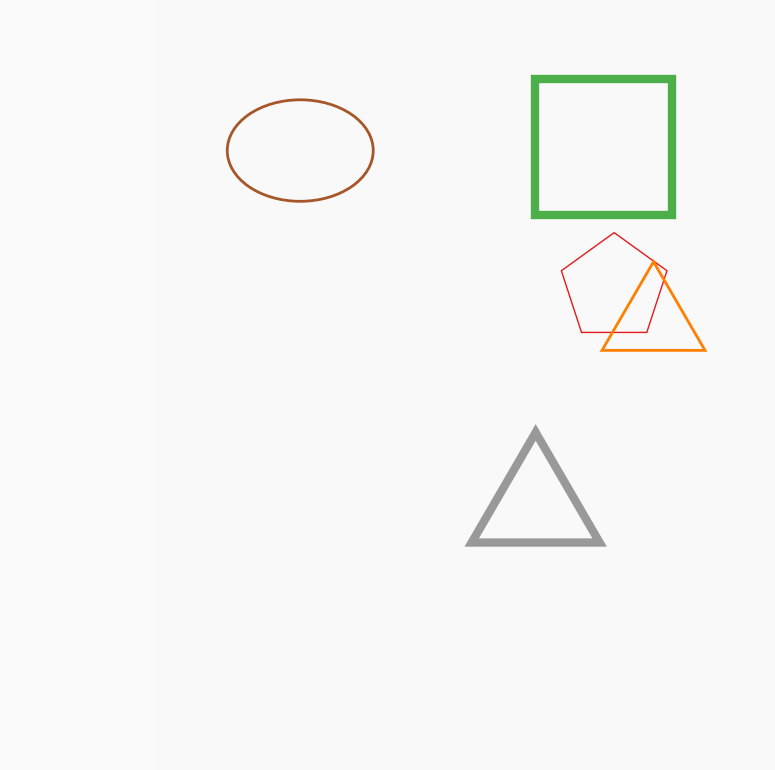[{"shape": "pentagon", "thickness": 0.5, "radius": 0.36, "center": [0.792, 0.626]}, {"shape": "square", "thickness": 3, "radius": 0.44, "center": [0.778, 0.81]}, {"shape": "triangle", "thickness": 1, "radius": 0.38, "center": [0.843, 0.583]}, {"shape": "oval", "thickness": 1, "radius": 0.47, "center": [0.387, 0.804]}, {"shape": "triangle", "thickness": 3, "radius": 0.48, "center": [0.691, 0.343]}]